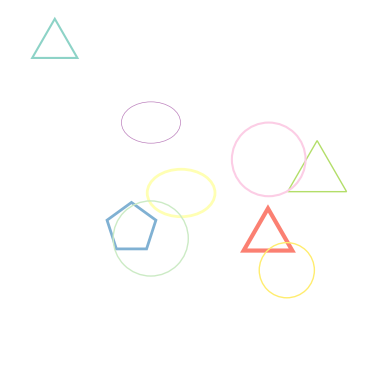[{"shape": "triangle", "thickness": 1.5, "radius": 0.34, "center": [0.142, 0.883]}, {"shape": "oval", "thickness": 2, "radius": 0.44, "center": [0.47, 0.499]}, {"shape": "triangle", "thickness": 3, "radius": 0.36, "center": [0.696, 0.386]}, {"shape": "pentagon", "thickness": 2, "radius": 0.33, "center": [0.341, 0.407]}, {"shape": "triangle", "thickness": 1, "radius": 0.44, "center": [0.824, 0.546]}, {"shape": "circle", "thickness": 1.5, "radius": 0.48, "center": [0.698, 0.586]}, {"shape": "oval", "thickness": 0.5, "radius": 0.38, "center": [0.392, 0.682]}, {"shape": "circle", "thickness": 1, "radius": 0.49, "center": [0.392, 0.381]}, {"shape": "circle", "thickness": 1, "radius": 0.36, "center": [0.745, 0.298]}]